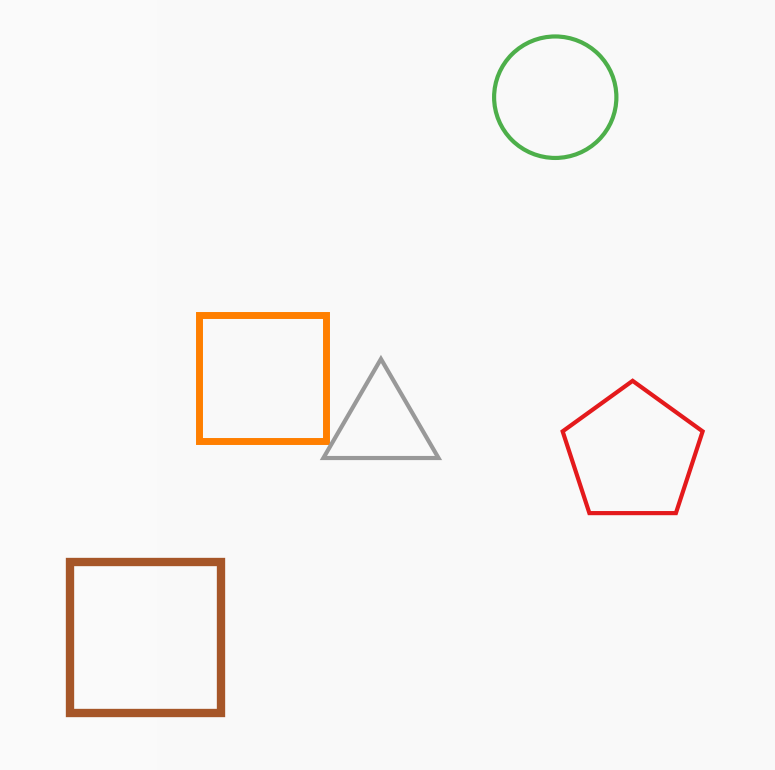[{"shape": "pentagon", "thickness": 1.5, "radius": 0.47, "center": [0.816, 0.41]}, {"shape": "circle", "thickness": 1.5, "radius": 0.39, "center": [0.716, 0.874]}, {"shape": "square", "thickness": 2.5, "radius": 0.41, "center": [0.339, 0.509]}, {"shape": "square", "thickness": 3, "radius": 0.49, "center": [0.188, 0.172]}, {"shape": "triangle", "thickness": 1.5, "radius": 0.43, "center": [0.492, 0.448]}]